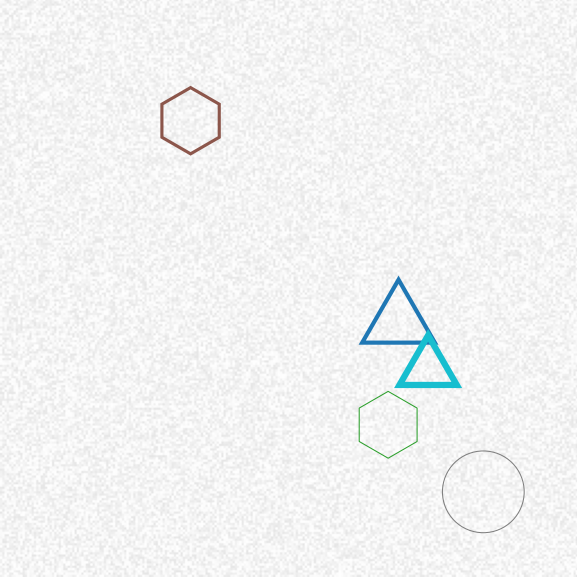[{"shape": "triangle", "thickness": 2, "radius": 0.36, "center": [0.69, 0.442]}, {"shape": "hexagon", "thickness": 0.5, "radius": 0.29, "center": [0.672, 0.264]}, {"shape": "hexagon", "thickness": 1.5, "radius": 0.29, "center": [0.33, 0.79]}, {"shape": "circle", "thickness": 0.5, "radius": 0.35, "center": [0.837, 0.147]}, {"shape": "triangle", "thickness": 3, "radius": 0.29, "center": [0.741, 0.361]}]